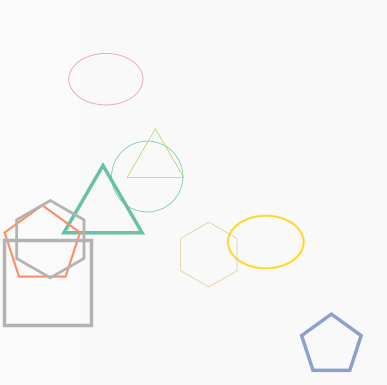[{"shape": "circle", "thickness": 0.5, "radius": 0.46, "center": [0.38, 0.541]}, {"shape": "triangle", "thickness": 2.5, "radius": 0.58, "center": [0.266, 0.454]}, {"shape": "pentagon", "thickness": 1.5, "radius": 0.51, "center": [0.109, 0.364]}, {"shape": "pentagon", "thickness": 2.5, "radius": 0.4, "center": [0.855, 0.103]}, {"shape": "oval", "thickness": 0.5, "radius": 0.48, "center": [0.273, 0.794]}, {"shape": "triangle", "thickness": 0.5, "radius": 0.42, "center": [0.401, 0.581]}, {"shape": "oval", "thickness": 1.5, "radius": 0.49, "center": [0.686, 0.371]}, {"shape": "hexagon", "thickness": 0.5, "radius": 0.42, "center": [0.539, 0.339]}, {"shape": "hexagon", "thickness": 2, "radius": 0.5, "center": [0.13, 0.379]}, {"shape": "square", "thickness": 2.5, "radius": 0.56, "center": [0.122, 0.266]}]